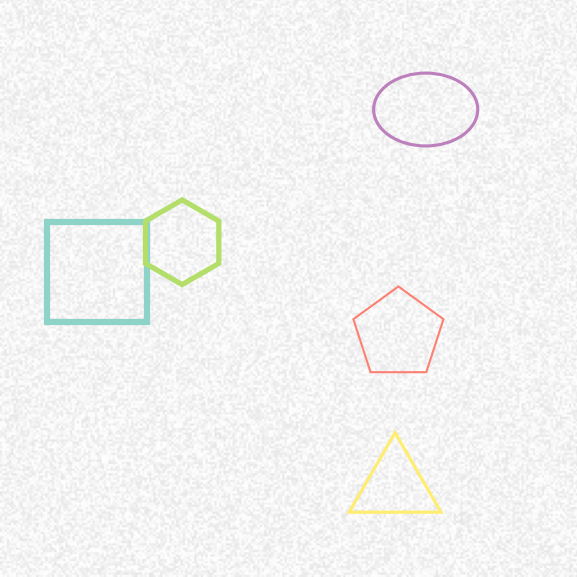[{"shape": "square", "thickness": 3, "radius": 0.43, "center": [0.168, 0.528]}, {"shape": "pentagon", "thickness": 1, "radius": 0.41, "center": [0.69, 0.421]}, {"shape": "hexagon", "thickness": 2.5, "radius": 0.37, "center": [0.315, 0.58]}, {"shape": "oval", "thickness": 1.5, "radius": 0.45, "center": [0.737, 0.81]}, {"shape": "triangle", "thickness": 1.5, "radius": 0.46, "center": [0.684, 0.158]}]